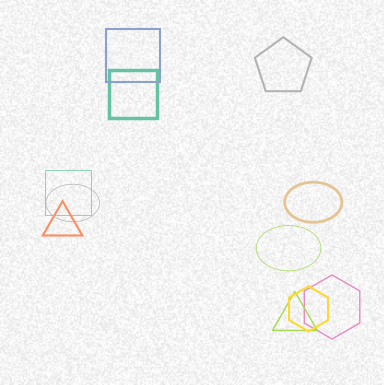[{"shape": "square", "thickness": 2.5, "radius": 0.31, "center": [0.346, 0.756]}, {"shape": "square", "thickness": 0.5, "radius": 0.3, "center": [0.177, 0.5]}, {"shape": "triangle", "thickness": 1.5, "radius": 0.3, "center": [0.163, 0.418]}, {"shape": "square", "thickness": 1.5, "radius": 0.35, "center": [0.346, 0.856]}, {"shape": "hexagon", "thickness": 1, "radius": 0.42, "center": [0.862, 0.203]}, {"shape": "triangle", "thickness": 1, "radius": 0.34, "center": [0.766, 0.175]}, {"shape": "oval", "thickness": 0.5, "radius": 0.42, "center": [0.749, 0.355]}, {"shape": "hexagon", "thickness": 1.5, "radius": 0.29, "center": [0.801, 0.198]}, {"shape": "oval", "thickness": 2, "radius": 0.37, "center": [0.814, 0.475]}, {"shape": "pentagon", "thickness": 1.5, "radius": 0.39, "center": [0.736, 0.826]}, {"shape": "oval", "thickness": 0.5, "radius": 0.35, "center": [0.189, 0.473]}]